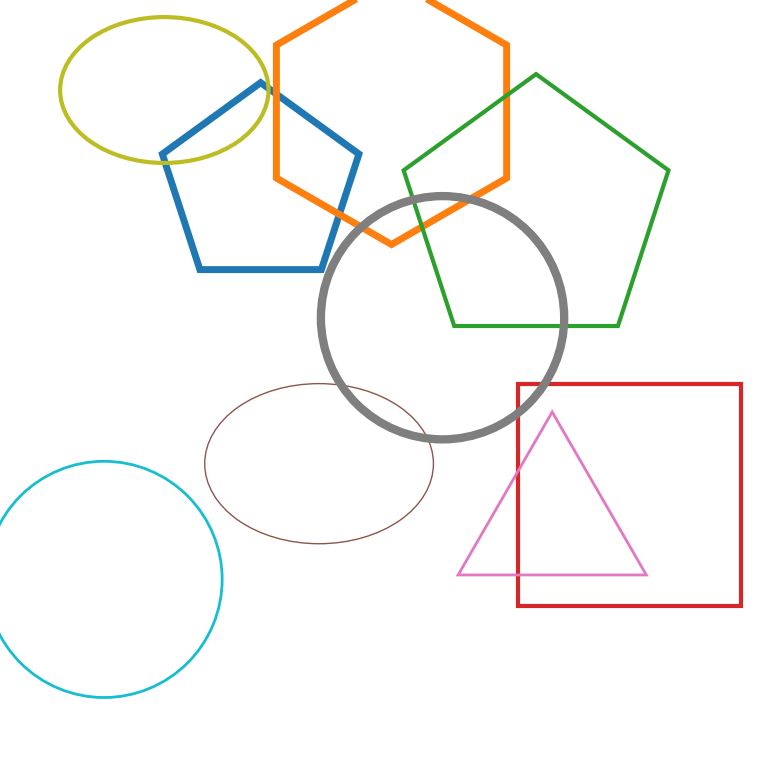[{"shape": "pentagon", "thickness": 2.5, "radius": 0.67, "center": [0.339, 0.758]}, {"shape": "hexagon", "thickness": 2.5, "radius": 0.86, "center": [0.508, 0.855]}, {"shape": "pentagon", "thickness": 1.5, "radius": 0.9, "center": [0.696, 0.723]}, {"shape": "square", "thickness": 1.5, "radius": 0.72, "center": [0.818, 0.357]}, {"shape": "oval", "thickness": 0.5, "radius": 0.74, "center": [0.414, 0.398]}, {"shape": "triangle", "thickness": 1, "radius": 0.71, "center": [0.717, 0.324]}, {"shape": "circle", "thickness": 3, "radius": 0.79, "center": [0.575, 0.587]}, {"shape": "oval", "thickness": 1.5, "radius": 0.68, "center": [0.213, 0.883]}, {"shape": "circle", "thickness": 1, "radius": 0.77, "center": [0.135, 0.248]}]